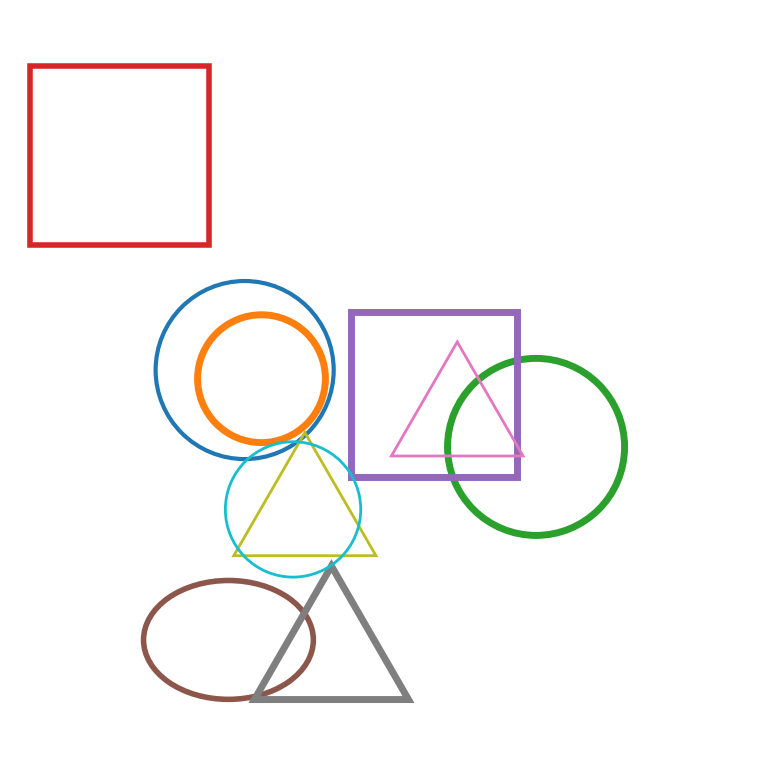[{"shape": "circle", "thickness": 1.5, "radius": 0.58, "center": [0.318, 0.519]}, {"shape": "circle", "thickness": 2.5, "radius": 0.41, "center": [0.34, 0.508]}, {"shape": "circle", "thickness": 2.5, "radius": 0.57, "center": [0.696, 0.42]}, {"shape": "square", "thickness": 2, "radius": 0.58, "center": [0.155, 0.798]}, {"shape": "square", "thickness": 2.5, "radius": 0.54, "center": [0.564, 0.488]}, {"shape": "oval", "thickness": 2, "radius": 0.55, "center": [0.297, 0.169]}, {"shape": "triangle", "thickness": 1, "radius": 0.49, "center": [0.594, 0.457]}, {"shape": "triangle", "thickness": 2.5, "radius": 0.58, "center": [0.43, 0.149]}, {"shape": "triangle", "thickness": 1, "radius": 0.53, "center": [0.396, 0.332]}, {"shape": "circle", "thickness": 1, "radius": 0.44, "center": [0.381, 0.338]}]